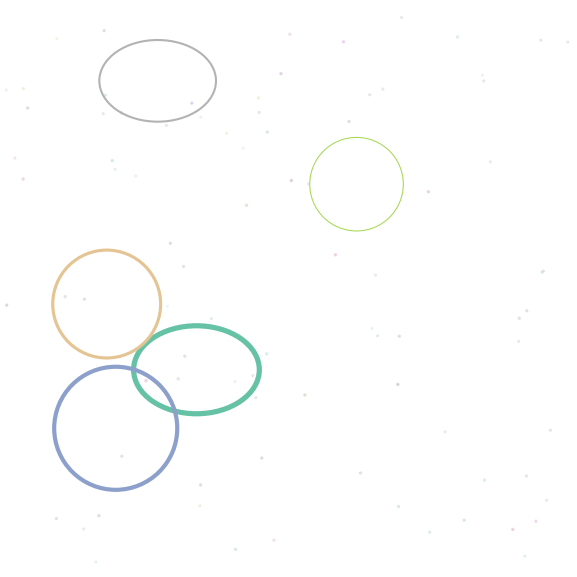[{"shape": "oval", "thickness": 2.5, "radius": 0.54, "center": [0.34, 0.359]}, {"shape": "circle", "thickness": 2, "radius": 0.53, "center": [0.2, 0.258]}, {"shape": "circle", "thickness": 0.5, "radius": 0.41, "center": [0.617, 0.68]}, {"shape": "circle", "thickness": 1.5, "radius": 0.47, "center": [0.185, 0.473]}, {"shape": "oval", "thickness": 1, "radius": 0.51, "center": [0.273, 0.859]}]